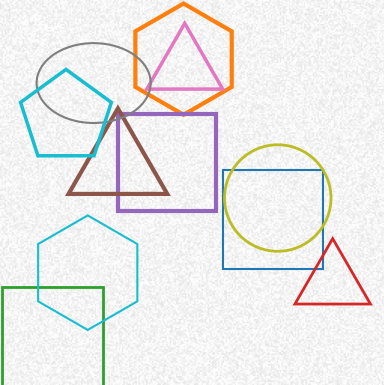[{"shape": "square", "thickness": 1.5, "radius": 0.65, "center": [0.708, 0.429]}, {"shape": "hexagon", "thickness": 3, "radius": 0.72, "center": [0.477, 0.846]}, {"shape": "square", "thickness": 2, "radius": 0.66, "center": [0.136, 0.121]}, {"shape": "triangle", "thickness": 2, "radius": 0.57, "center": [0.864, 0.267]}, {"shape": "square", "thickness": 3, "radius": 0.64, "center": [0.434, 0.578]}, {"shape": "triangle", "thickness": 3, "radius": 0.74, "center": [0.306, 0.57]}, {"shape": "triangle", "thickness": 2.5, "radius": 0.57, "center": [0.48, 0.826]}, {"shape": "oval", "thickness": 1.5, "radius": 0.74, "center": [0.243, 0.784]}, {"shape": "circle", "thickness": 2, "radius": 0.69, "center": [0.721, 0.486]}, {"shape": "hexagon", "thickness": 1.5, "radius": 0.74, "center": [0.228, 0.292]}, {"shape": "pentagon", "thickness": 2.5, "radius": 0.62, "center": [0.171, 0.696]}]